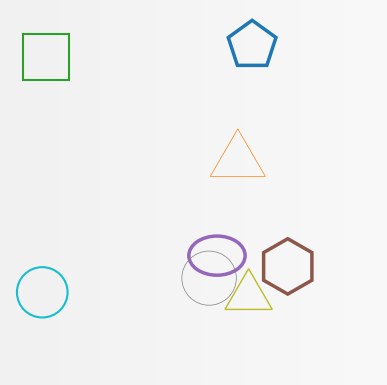[{"shape": "pentagon", "thickness": 2.5, "radius": 0.32, "center": [0.651, 0.883]}, {"shape": "triangle", "thickness": 0.5, "radius": 0.41, "center": [0.614, 0.583]}, {"shape": "square", "thickness": 1.5, "radius": 0.3, "center": [0.118, 0.853]}, {"shape": "oval", "thickness": 2.5, "radius": 0.36, "center": [0.56, 0.336]}, {"shape": "hexagon", "thickness": 2.5, "radius": 0.36, "center": [0.743, 0.308]}, {"shape": "circle", "thickness": 0.5, "radius": 0.35, "center": [0.54, 0.278]}, {"shape": "triangle", "thickness": 1, "radius": 0.35, "center": [0.642, 0.232]}, {"shape": "circle", "thickness": 1.5, "radius": 0.33, "center": [0.109, 0.241]}]